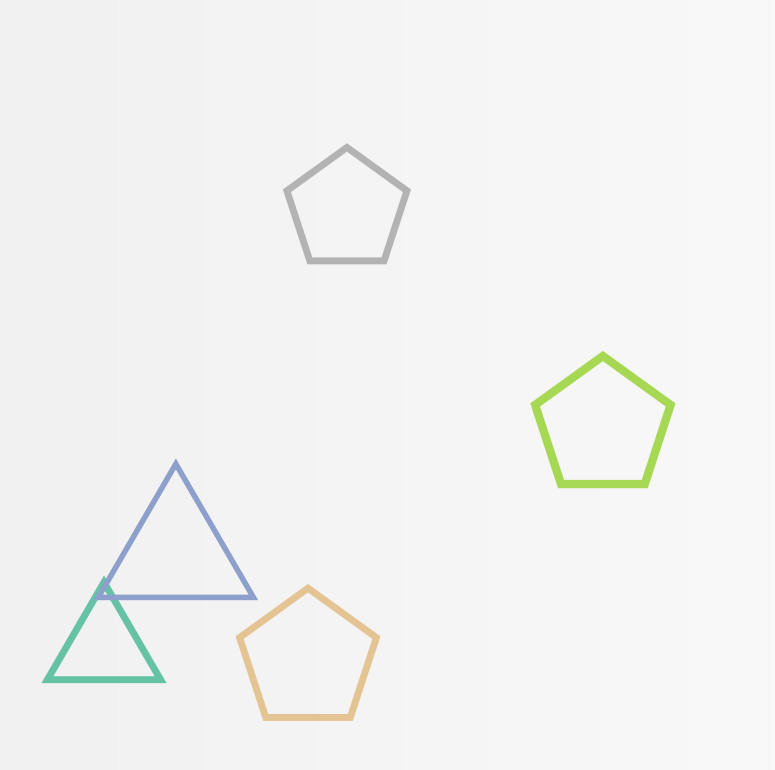[{"shape": "triangle", "thickness": 2.5, "radius": 0.42, "center": [0.134, 0.159]}, {"shape": "triangle", "thickness": 2, "radius": 0.58, "center": [0.227, 0.282]}, {"shape": "pentagon", "thickness": 3, "radius": 0.46, "center": [0.778, 0.446]}, {"shape": "pentagon", "thickness": 2.5, "radius": 0.46, "center": [0.397, 0.143]}, {"shape": "pentagon", "thickness": 2.5, "radius": 0.41, "center": [0.448, 0.727]}]